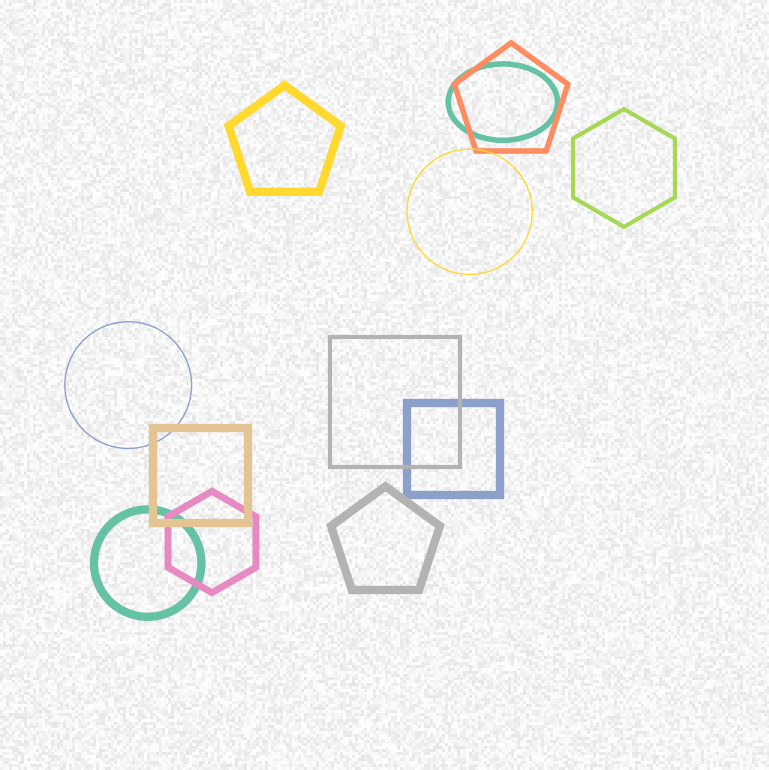[{"shape": "circle", "thickness": 3, "radius": 0.35, "center": [0.192, 0.269]}, {"shape": "oval", "thickness": 2, "radius": 0.35, "center": [0.653, 0.867]}, {"shape": "pentagon", "thickness": 2, "radius": 0.39, "center": [0.664, 0.867]}, {"shape": "square", "thickness": 3, "radius": 0.3, "center": [0.589, 0.417]}, {"shape": "circle", "thickness": 0.5, "radius": 0.41, "center": [0.167, 0.5]}, {"shape": "hexagon", "thickness": 2.5, "radius": 0.33, "center": [0.275, 0.296]}, {"shape": "hexagon", "thickness": 1.5, "radius": 0.38, "center": [0.81, 0.782]}, {"shape": "circle", "thickness": 0.5, "radius": 0.41, "center": [0.61, 0.725]}, {"shape": "pentagon", "thickness": 3, "radius": 0.38, "center": [0.37, 0.813]}, {"shape": "square", "thickness": 3, "radius": 0.31, "center": [0.26, 0.383]}, {"shape": "square", "thickness": 1.5, "radius": 0.42, "center": [0.513, 0.478]}, {"shape": "pentagon", "thickness": 3, "radius": 0.37, "center": [0.501, 0.294]}]